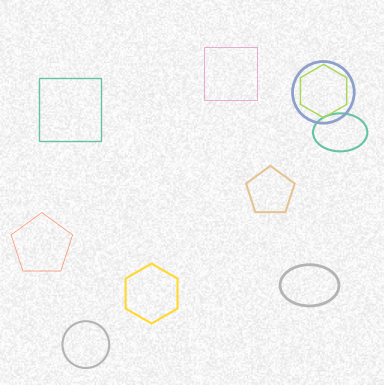[{"shape": "square", "thickness": 1, "radius": 0.4, "center": [0.182, 0.716]}, {"shape": "oval", "thickness": 1.5, "radius": 0.35, "center": [0.884, 0.656]}, {"shape": "pentagon", "thickness": 0.5, "radius": 0.42, "center": [0.109, 0.364]}, {"shape": "circle", "thickness": 2, "radius": 0.4, "center": [0.84, 0.76]}, {"shape": "square", "thickness": 0.5, "radius": 0.35, "center": [0.598, 0.808]}, {"shape": "hexagon", "thickness": 1, "radius": 0.35, "center": [0.84, 0.763]}, {"shape": "hexagon", "thickness": 1.5, "radius": 0.39, "center": [0.394, 0.237]}, {"shape": "pentagon", "thickness": 1.5, "radius": 0.33, "center": [0.702, 0.503]}, {"shape": "circle", "thickness": 1.5, "radius": 0.3, "center": [0.223, 0.105]}, {"shape": "oval", "thickness": 2, "radius": 0.38, "center": [0.804, 0.259]}]